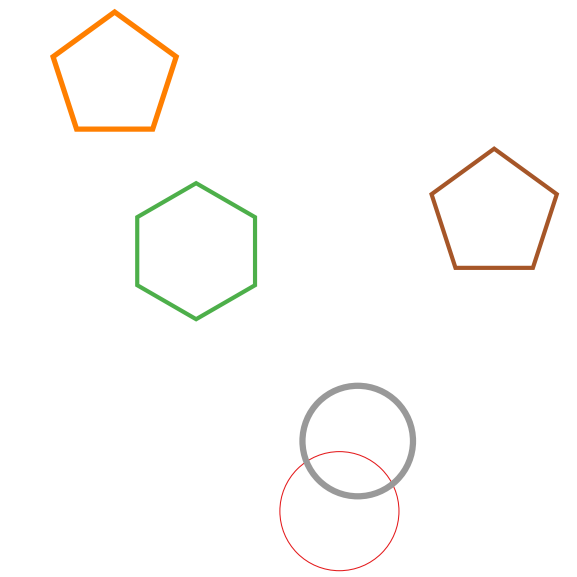[{"shape": "circle", "thickness": 0.5, "radius": 0.52, "center": [0.588, 0.114]}, {"shape": "hexagon", "thickness": 2, "radius": 0.59, "center": [0.34, 0.564]}, {"shape": "pentagon", "thickness": 2.5, "radius": 0.56, "center": [0.199, 0.866]}, {"shape": "pentagon", "thickness": 2, "radius": 0.57, "center": [0.856, 0.628]}, {"shape": "circle", "thickness": 3, "radius": 0.48, "center": [0.619, 0.235]}]